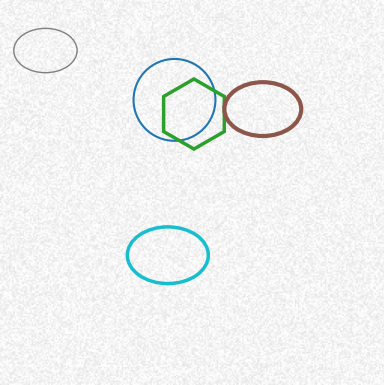[{"shape": "circle", "thickness": 1.5, "radius": 0.53, "center": [0.453, 0.741]}, {"shape": "hexagon", "thickness": 2.5, "radius": 0.45, "center": [0.504, 0.704]}, {"shape": "oval", "thickness": 3, "radius": 0.5, "center": [0.683, 0.717]}, {"shape": "oval", "thickness": 1, "radius": 0.41, "center": [0.118, 0.869]}, {"shape": "oval", "thickness": 2.5, "radius": 0.53, "center": [0.436, 0.337]}]